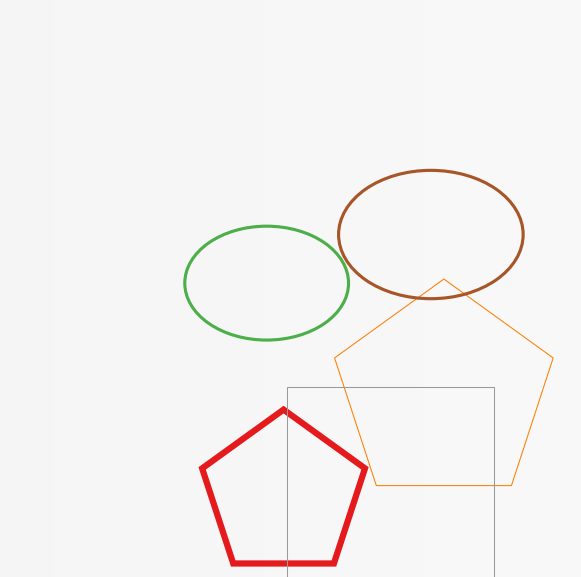[{"shape": "pentagon", "thickness": 3, "radius": 0.74, "center": [0.488, 0.143]}, {"shape": "oval", "thickness": 1.5, "radius": 0.7, "center": [0.459, 0.509]}, {"shape": "pentagon", "thickness": 0.5, "radius": 0.99, "center": [0.764, 0.318]}, {"shape": "oval", "thickness": 1.5, "radius": 0.79, "center": [0.741, 0.593]}, {"shape": "square", "thickness": 0.5, "radius": 0.89, "center": [0.672, 0.15]}]